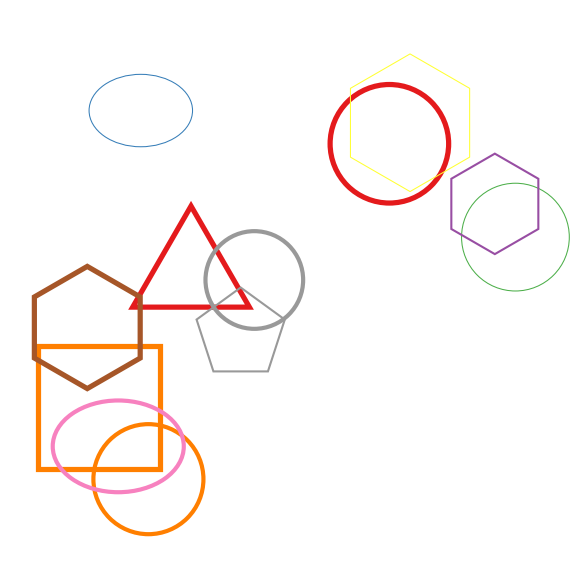[{"shape": "circle", "thickness": 2.5, "radius": 0.51, "center": [0.674, 0.75]}, {"shape": "triangle", "thickness": 2.5, "radius": 0.58, "center": [0.331, 0.526]}, {"shape": "oval", "thickness": 0.5, "radius": 0.45, "center": [0.244, 0.808]}, {"shape": "circle", "thickness": 0.5, "radius": 0.47, "center": [0.893, 0.589]}, {"shape": "hexagon", "thickness": 1, "radius": 0.43, "center": [0.857, 0.646]}, {"shape": "square", "thickness": 2.5, "radius": 0.53, "center": [0.171, 0.294]}, {"shape": "circle", "thickness": 2, "radius": 0.48, "center": [0.257, 0.169]}, {"shape": "hexagon", "thickness": 0.5, "radius": 0.6, "center": [0.71, 0.787]}, {"shape": "hexagon", "thickness": 2.5, "radius": 0.53, "center": [0.151, 0.432]}, {"shape": "oval", "thickness": 2, "radius": 0.57, "center": [0.205, 0.226]}, {"shape": "circle", "thickness": 2, "radius": 0.42, "center": [0.44, 0.514]}, {"shape": "pentagon", "thickness": 1, "radius": 0.4, "center": [0.417, 0.421]}]